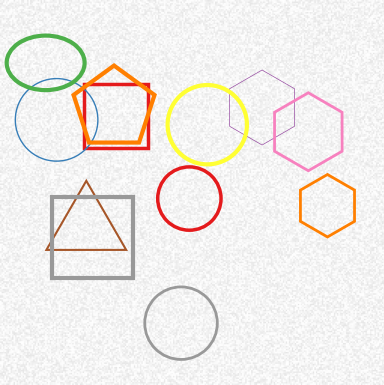[{"shape": "circle", "thickness": 2.5, "radius": 0.41, "center": [0.492, 0.484]}, {"shape": "square", "thickness": 2.5, "radius": 0.42, "center": [0.302, 0.7]}, {"shape": "circle", "thickness": 1, "radius": 0.54, "center": [0.147, 0.689]}, {"shape": "oval", "thickness": 3, "radius": 0.51, "center": [0.119, 0.837]}, {"shape": "hexagon", "thickness": 0.5, "radius": 0.49, "center": [0.681, 0.721]}, {"shape": "hexagon", "thickness": 2, "radius": 0.41, "center": [0.851, 0.466]}, {"shape": "pentagon", "thickness": 3, "radius": 0.55, "center": [0.296, 0.719]}, {"shape": "circle", "thickness": 3, "radius": 0.52, "center": [0.538, 0.676]}, {"shape": "triangle", "thickness": 1.5, "radius": 0.6, "center": [0.224, 0.411]}, {"shape": "hexagon", "thickness": 2, "radius": 0.51, "center": [0.801, 0.658]}, {"shape": "circle", "thickness": 2, "radius": 0.47, "center": [0.47, 0.161]}, {"shape": "square", "thickness": 3, "radius": 0.52, "center": [0.241, 0.383]}]